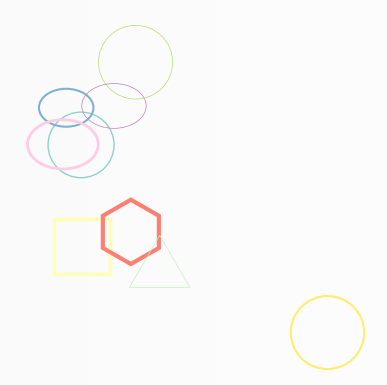[{"shape": "circle", "thickness": 1, "radius": 0.43, "center": [0.209, 0.624]}, {"shape": "square", "thickness": 2.5, "radius": 0.36, "center": [0.212, 0.359]}, {"shape": "hexagon", "thickness": 3, "radius": 0.42, "center": [0.338, 0.398]}, {"shape": "oval", "thickness": 1.5, "radius": 0.35, "center": [0.171, 0.72]}, {"shape": "circle", "thickness": 0.5, "radius": 0.48, "center": [0.35, 0.838]}, {"shape": "oval", "thickness": 2, "radius": 0.46, "center": [0.162, 0.625]}, {"shape": "oval", "thickness": 0.5, "radius": 0.42, "center": [0.294, 0.725]}, {"shape": "triangle", "thickness": 0.5, "radius": 0.45, "center": [0.412, 0.299]}, {"shape": "circle", "thickness": 1.5, "radius": 0.47, "center": [0.845, 0.136]}]